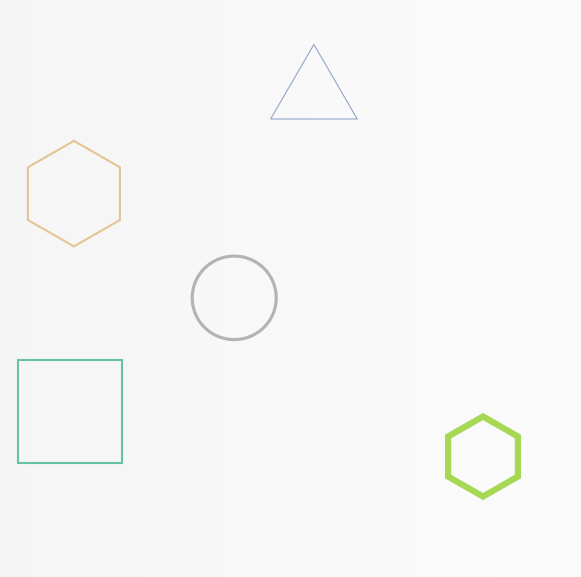[{"shape": "square", "thickness": 1, "radius": 0.45, "center": [0.12, 0.286]}, {"shape": "triangle", "thickness": 0.5, "radius": 0.43, "center": [0.54, 0.836]}, {"shape": "hexagon", "thickness": 3, "radius": 0.35, "center": [0.831, 0.209]}, {"shape": "hexagon", "thickness": 1, "radius": 0.46, "center": [0.127, 0.664]}, {"shape": "circle", "thickness": 1.5, "radius": 0.36, "center": [0.403, 0.483]}]